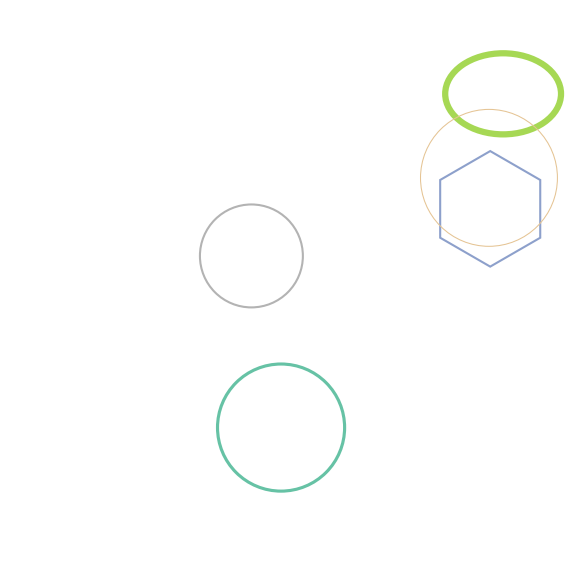[{"shape": "circle", "thickness": 1.5, "radius": 0.55, "center": [0.487, 0.259]}, {"shape": "hexagon", "thickness": 1, "radius": 0.5, "center": [0.849, 0.637]}, {"shape": "oval", "thickness": 3, "radius": 0.5, "center": [0.871, 0.837]}, {"shape": "circle", "thickness": 0.5, "radius": 0.59, "center": [0.847, 0.691]}, {"shape": "circle", "thickness": 1, "radius": 0.45, "center": [0.435, 0.556]}]